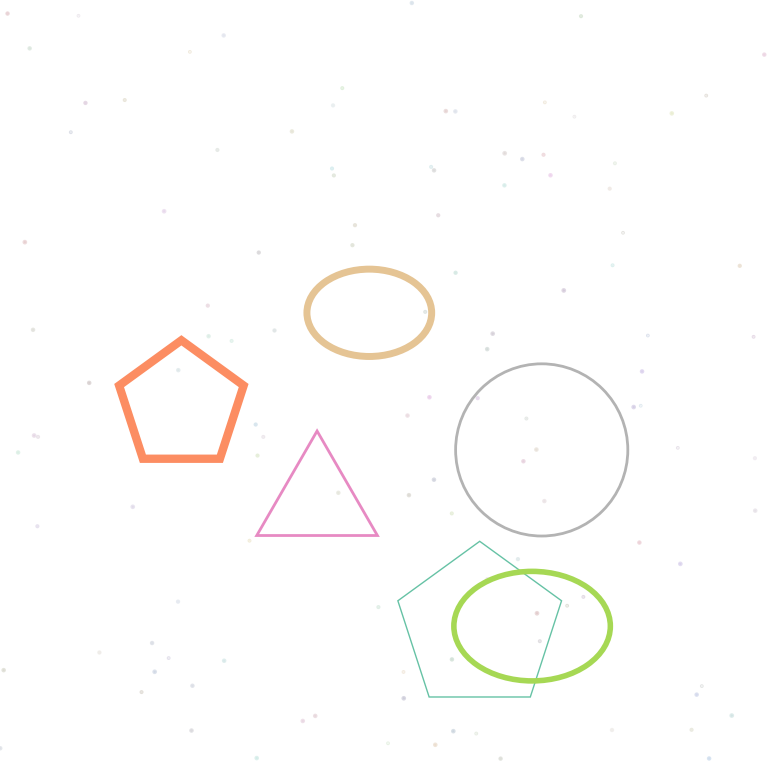[{"shape": "pentagon", "thickness": 0.5, "radius": 0.56, "center": [0.623, 0.185]}, {"shape": "pentagon", "thickness": 3, "radius": 0.43, "center": [0.236, 0.473]}, {"shape": "triangle", "thickness": 1, "radius": 0.45, "center": [0.412, 0.35]}, {"shape": "oval", "thickness": 2, "radius": 0.51, "center": [0.691, 0.187]}, {"shape": "oval", "thickness": 2.5, "radius": 0.41, "center": [0.48, 0.594]}, {"shape": "circle", "thickness": 1, "radius": 0.56, "center": [0.704, 0.416]}]